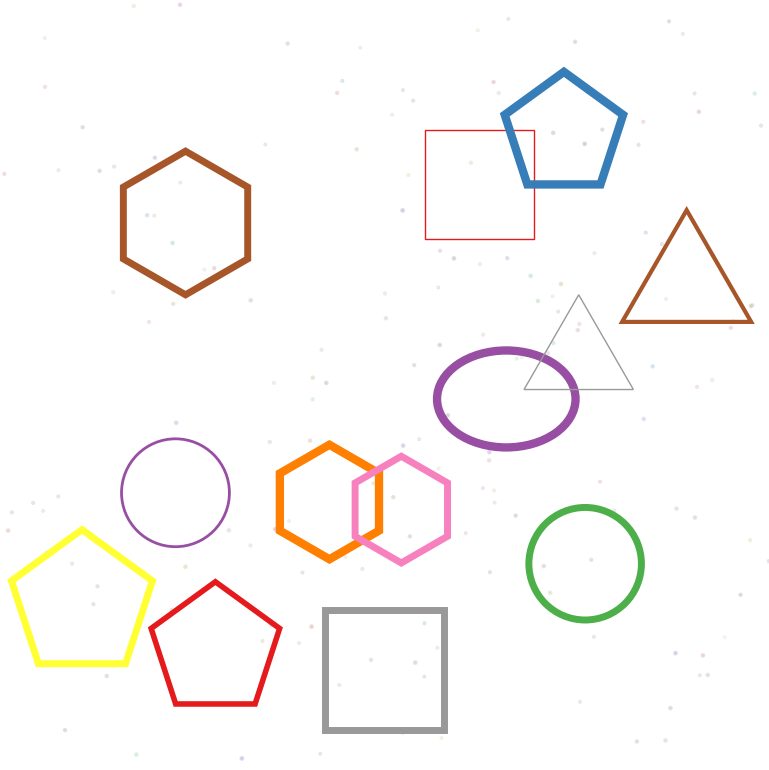[{"shape": "square", "thickness": 0.5, "radius": 0.35, "center": [0.623, 0.761]}, {"shape": "pentagon", "thickness": 2, "radius": 0.44, "center": [0.28, 0.157]}, {"shape": "pentagon", "thickness": 3, "radius": 0.4, "center": [0.732, 0.826]}, {"shape": "circle", "thickness": 2.5, "radius": 0.37, "center": [0.76, 0.268]}, {"shape": "circle", "thickness": 1, "radius": 0.35, "center": [0.228, 0.36]}, {"shape": "oval", "thickness": 3, "radius": 0.45, "center": [0.658, 0.482]}, {"shape": "hexagon", "thickness": 3, "radius": 0.37, "center": [0.428, 0.348]}, {"shape": "pentagon", "thickness": 2.5, "radius": 0.48, "center": [0.106, 0.216]}, {"shape": "triangle", "thickness": 1.5, "radius": 0.48, "center": [0.892, 0.63]}, {"shape": "hexagon", "thickness": 2.5, "radius": 0.47, "center": [0.241, 0.71]}, {"shape": "hexagon", "thickness": 2.5, "radius": 0.35, "center": [0.521, 0.338]}, {"shape": "square", "thickness": 2.5, "radius": 0.39, "center": [0.5, 0.13]}, {"shape": "triangle", "thickness": 0.5, "radius": 0.41, "center": [0.752, 0.535]}]